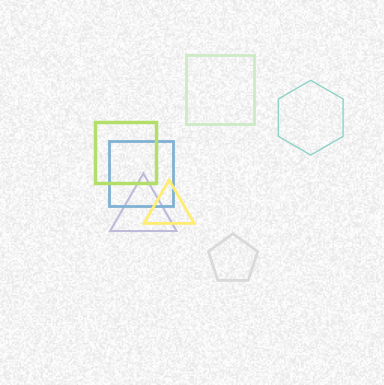[{"shape": "hexagon", "thickness": 1, "radius": 0.49, "center": [0.807, 0.694]}, {"shape": "triangle", "thickness": 1.5, "radius": 0.5, "center": [0.372, 0.45]}, {"shape": "square", "thickness": 2, "radius": 0.42, "center": [0.366, 0.549]}, {"shape": "square", "thickness": 2.5, "radius": 0.39, "center": [0.327, 0.604]}, {"shape": "pentagon", "thickness": 2, "radius": 0.34, "center": [0.605, 0.326]}, {"shape": "square", "thickness": 2, "radius": 0.45, "center": [0.571, 0.767]}, {"shape": "triangle", "thickness": 2, "radius": 0.38, "center": [0.439, 0.457]}]